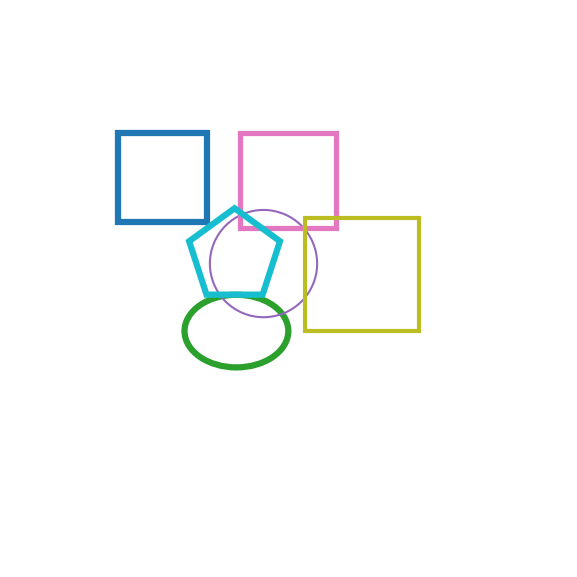[{"shape": "square", "thickness": 3, "radius": 0.38, "center": [0.282, 0.691]}, {"shape": "oval", "thickness": 3, "radius": 0.45, "center": [0.409, 0.426]}, {"shape": "circle", "thickness": 1, "radius": 0.46, "center": [0.456, 0.543]}, {"shape": "square", "thickness": 2.5, "radius": 0.42, "center": [0.498, 0.687]}, {"shape": "square", "thickness": 2, "radius": 0.49, "center": [0.627, 0.524]}, {"shape": "pentagon", "thickness": 3, "radius": 0.41, "center": [0.406, 0.556]}]